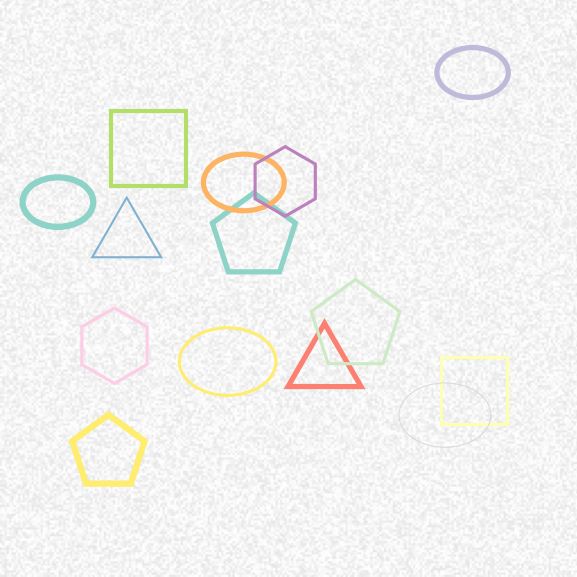[{"shape": "oval", "thickness": 3, "radius": 0.31, "center": [0.1, 0.649]}, {"shape": "pentagon", "thickness": 2.5, "radius": 0.38, "center": [0.44, 0.59]}, {"shape": "square", "thickness": 1.5, "radius": 0.29, "center": [0.82, 0.323]}, {"shape": "oval", "thickness": 2.5, "radius": 0.31, "center": [0.818, 0.874]}, {"shape": "triangle", "thickness": 2.5, "radius": 0.36, "center": [0.562, 0.366]}, {"shape": "triangle", "thickness": 1, "radius": 0.34, "center": [0.219, 0.588]}, {"shape": "oval", "thickness": 2.5, "radius": 0.35, "center": [0.422, 0.683]}, {"shape": "square", "thickness": 2, "radius": 0.32, "center": [0.257, 0.742]}, {"shape": "hexagon", "thickness": 1.5, "radius": 0.33, "center": [0.198, 0.401]}, {"shape": "oval", "thickness": 0.5, "radius": 0.4, "center": [0.771, 0.28]}, {"shape": "hexagon", "thickness": 1.5, "radius": 0.3, "center": [0.494, 0.685]}, {"shape": "pentagon", "thickness": 1.5, "radius": 0.4, "center": [0.616, 0.435]}, {"shape": "oval", "thickness": 1.5, "radius": 0.42, "center": [0.394, 0.373]}, {"shape": "pentagon", "thickness": 3, "radius": 0.33, "center": [0.188, 0.215]}]